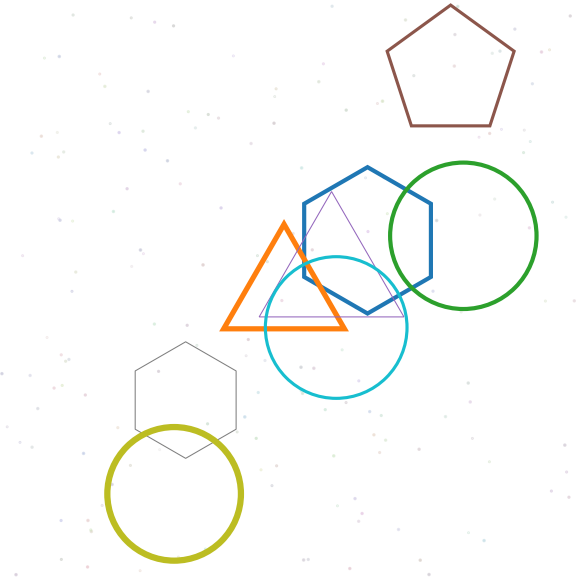[{"shape": "hexagon", "thickness": 2, "radius": 0.63, "center": [0.636, 0.583]}, {"shape": "triangle", "thickness": 2.5, "radius": 0.6, "center": [0.492, 0.49]}, {"shape": "circle", "thickness": 2, "radius": 0.63, "center": [0.802, 0.591]}, {"shape": "triangle", "thickness": 0.5, "radius": 0.72, "center": [0.574, 0.523]}, {"shape": "pentagon", "thickness": 1.5, "radius": 0.58, "center": [0.78, 0.875]}, {"shape": "hexagon", "thickness": 0.5, "radius": 0.5, "center": [0.321, 0.306]}, {"shape": "circle", "thickness": 3, "radius": 0.58, "center": [0.302, 0.144]}, {"shape": "circle", "thickness": 1.5, "radius": 0.61, "center": [0.582, 0.432]}]